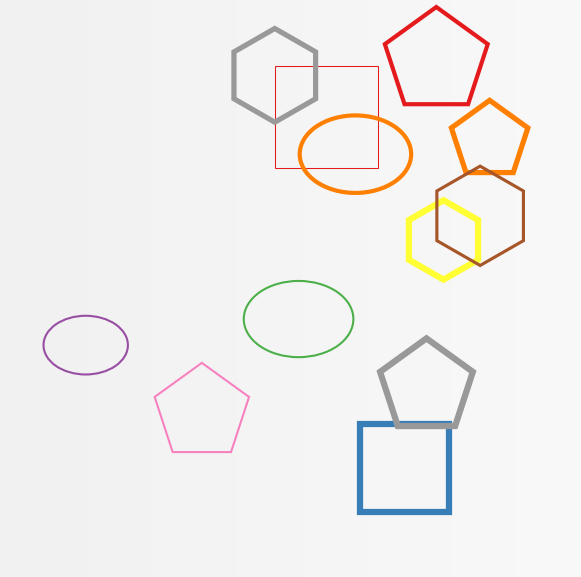[{"shape": "pentagon", "thickness": 2, "radius": 0.47, "center": [0.751, 0.894]}, {"shape": "square", "thickness": 0.5, "radius": 0.44, "center": [0.562, 0.797]}, {"shape": "square", "thickness": 3, "radius": 0.38, "center": [0.696, 0.189]}, {"shape": "oval", "thickness": 1, "radius": 0.47, "center": [0.514, 0.447]}, {"shape": "oval", "thickness": 1, "radius": 0.36, "center": [0.147, 0.402]}, {"shape": "oval", "thickness": 2, "radius": 0.48, "center": [0.611, 0.732]}, {"shape": "pentagon", "thickness": 2.5, "radius": 0.35, "center": [0.842, 0.756]}, {"shape": "hexagon", "thickness": 3, "radius": 0.34, "center": [0.763, 0.584]}, {"shape": "hexagon", "thickness": 1.5, "radius": 0.43, "center": [0.826, 0.625]}, {"shape": "pentagon", "thickness": 1, "radius": 0.43, "center": [0.347, 0.285]}, {"shape": "hexagon", "thickness": 2.5, "radius": 0.41, "center": [0.473, 0.869]}, {"shape": "pentagon", "thickness": 3, "radius": 0.42, "center": [0.734, 0.329]}]